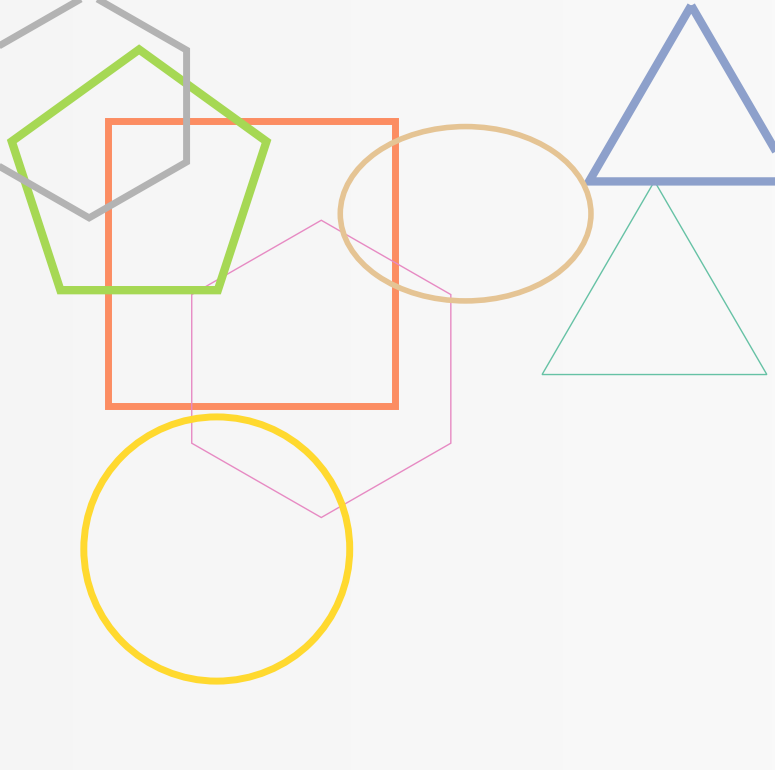[{"shape": "triangle", "thickness": 0.5, "radius": 0.84, "center": [0.844, 0.597]}, {"shape": "square", "thickness": 2.5, "radius": 0.92, "center": [0.325, 0.658]}, {"shape": "triangle", "thickness": 3, "radius": 0.76, "center": [0.892, 0.841]}, {"shape": "hexagon", "thickness": 0.5, "radius": 0.97, "center": [0.415, 0.521]}, {"shape": "pentagon", "thickness": 3, "radius": 0.86, "center": [0.18, 0.763]}, {"shape": "circle", "thickness": 2.5, "radius": 0.86, "center": [0.28, 0.287]}, {"shape": "oval", "thickness": 2, "radius": 0.81, "center": [0.601, 0.722]}, {"shape": "hexagon", "thickness": 2.5, "radius": 0.73, "center": [0.115, 0.862]}]